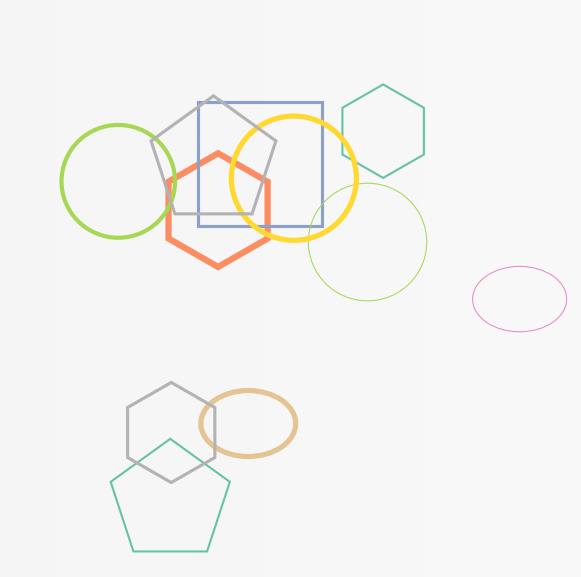[{"shape": "pentagon", "thickness": 1, "radius": 0.54, "center": [0.293, 0.131]}, {"shape": "hexagon", "thickness": 1, "radius": 0.4, "center": [0.659, 0.772]}, {"shape": "hexagon", "thickness": 3, "radius": 0.49, "center": [0.375, 0.635]}, {"shape": "square", "thickness": 1.5, "radius": 0.54, "center": [0.447, 0.715]}, {"shape": "oval", "thickness": 0.5, "radius": 0.4, "center": [0.894, 0.481]}, {"shape": "circle", "thickness": 2, "radius": 0.49, "center": [0.203, 0.685]}, {"shape": "circle", "thickness": 0.5, "radius": 0.51, "center": [0.632, 0.58]}, {"shape": "circle", "thickness": 2.5, "radius": 0.54, "center": [0.506, 0.691]}, {"shape": "oval", "thickness": 2.5, "radius": 0.41, "center": [0.427, 0.266]}, {"shape": "pentagon", "thickness": 1.5, "radius": 0.56, "center": [0.367, 0.72]}, {"shape": "hexagon", "thickness": 1.5, "radius": 0.43, "center": [0.295, 0.25]}]